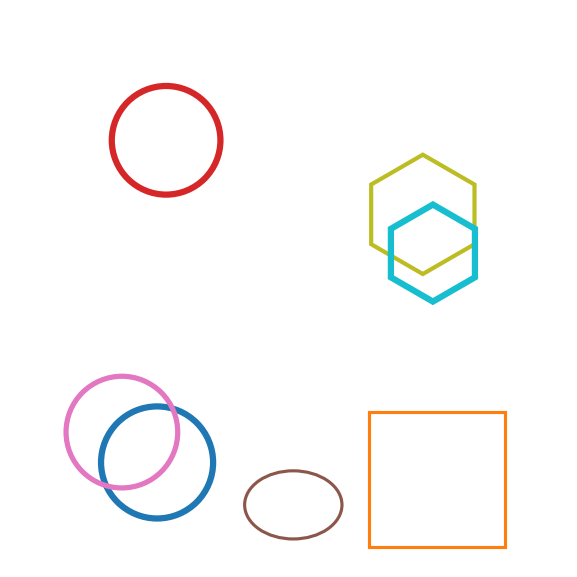[{"shape": "circle", "thickness": 3, "radius": 0.49, "center": [0.272, 0.198]}, {"shape": "square", "thickness": 1.5, "radius": 0.59, "center": [0.757, 0.169]}, {"shape": "circle", "thickness": 3, "radius": 0.47, "center": [0.288, 0.756]}, {"shape": "oval", "thickness": 1.5, "radius": 0.42, "center": [0.508, 0.125]}, {"shape": "circle", "thickness": 2.5, "radius": 0.48, "center": [0.211, 0.251]}, {"shape": "hexagon", "thickness": 2, "radius": 0.52, "center": [0.732, 0.628]}, {"shape": "hexagon", "thickness": 3, "radius": 0.42, "center": [0.75, 0.561]}]